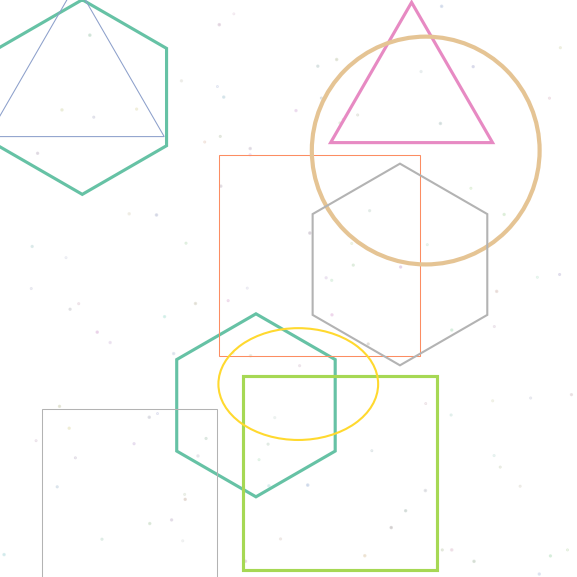[{"shape": "hexagon", "thickness": 1.5, "radius": 0.79, "center": [0.443, 0.297]}, {"shape": "hexagon", "thickness": 1.5, "radius": 0.84, "center": [0.142, 0.831]}, {"shape": "square", "thickness": 0.5, "radius": 0.87, "center": [0.553, 0.557]}, {"shape": "triangle", "thickness": 0.5, "radius": 0.88, "center": [0.132, 0.851]}, {"shape": "triangle", "thickness": 1.5, "radius": 0.81, "center": [0.713, 0.833]}, {"shape": "square", "thickness": 1.5, "radius": 0.84, "center": [0.589, 0.18]}, {"shape": "oval", "thickness": 1, "radius": 0.69, "center": [0.516, 0.334]}, {"shape": "circle", "thickness": 2, "radius": 0.99, "center": [0.737, 0.738]}, {"shape": "square", "thickness": 0.5, "radius": 0.76, "center": [0.224, 0.139]}, {"shape": "hexagon", "thickness": 1, "radius": 0.87, "center": [0.693, 0.541]}]